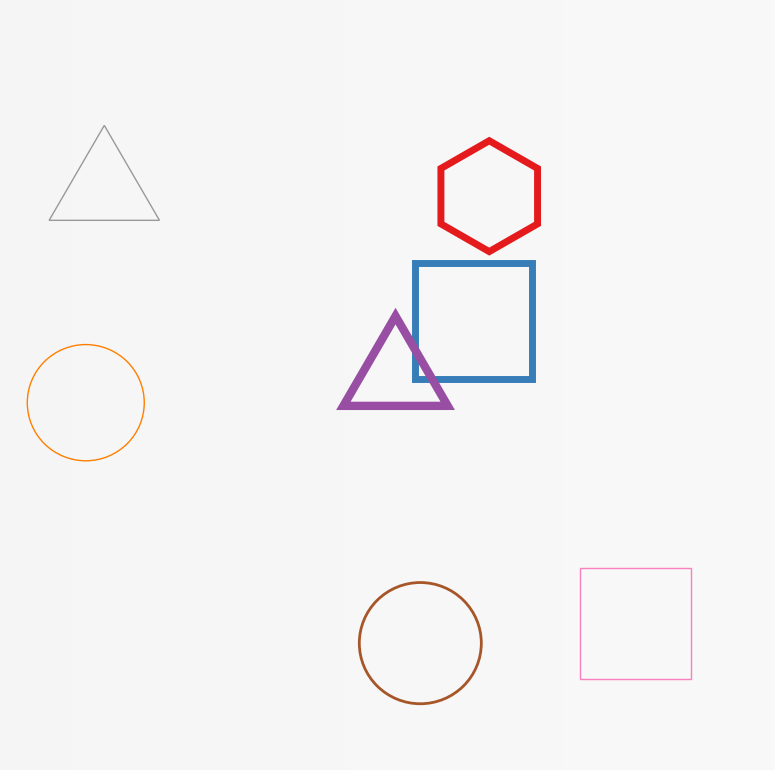[{"shape": "hexagon", "thickness": 2.5, "radius": 0.36, "center": [0.631, 0.745]}, {"shape": "square", "thickness": 2.5, "radius": 0.38, "center": [0.611, 0.583]}, {"shape": "triangle", "thickness": 3, "radius": 0.39, "center": [0.51, 0.512]}, {"shape": "circle", "thickness": 0.5, "radius": 0.38, "center": [0.111, 0.477]}, {"shape": "circle", "thickness": 1, "radius": 0.39, "center": [0.542, 0.165]}, {"shape": "square", "thickness": 0.5, "radius": 0.36, "center": [0.82, 0.19]}, {"shape": "triangle", "thickness": 0.5, "radius": 0.41, "center": [0.135, 0.755]}]